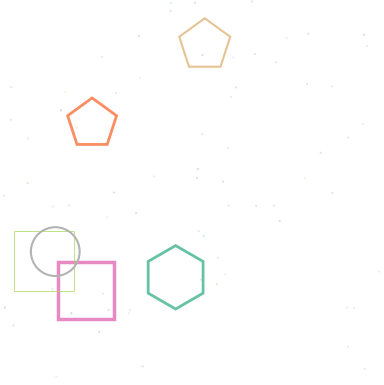[{"shape": "hexagon", "thickness": 2, "radius": 0.41, "center": [0.456, 0.28]}, {"shape": "pentagon", "thickness": 2, "radius": 0.33, "center": [0.239, 0.679]}, {"shape": "square", "thickness": 2.5, "radius": 0.37, "center": [0.224, 0.246]}, {"shape": "square", "thickness": 0.5, "radius": 0.39, "center": [0.114, 0.322]}, {"shape": "pentagon", "thickness": 1.5, "radius": 0.35, "center": [0.532, 0.883]}, {"shape": "circle", "thickness": 1.5, "radius": 0.32, "center": [0.144, 0.347]}]